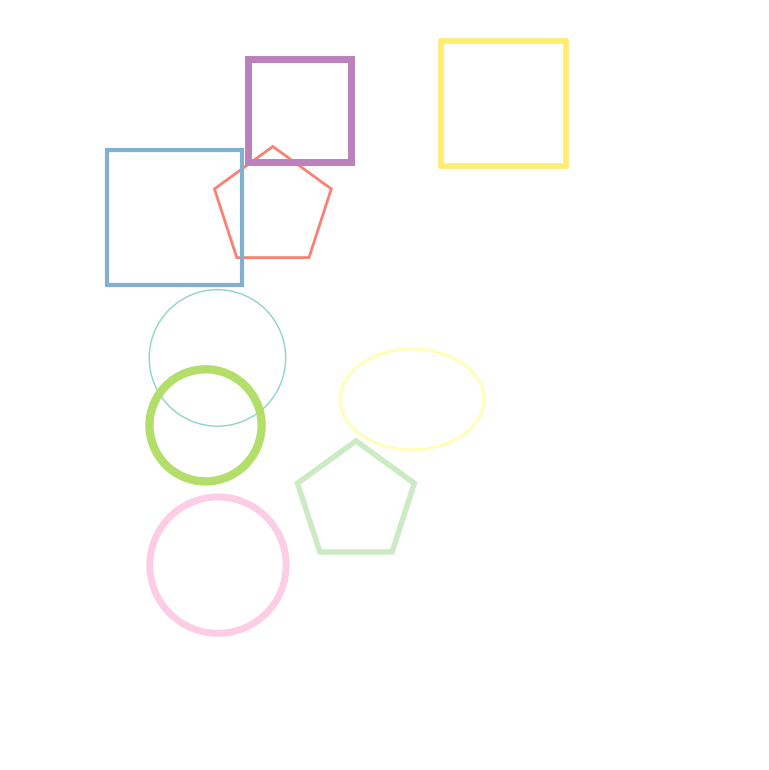[{"shape": "circle", "thickness": 0.5, "radius": 0.44, "center": [0.282, 0.535]}, {"shape": "oval", "thickness": 1, "radius": 0.47, "center": [0.535, 0.481]}, {"shape": "pentagon", "thickness": 1, "radius": 0.4, "center": [0.354, 0.73]}, {"shape": "square", "thickness": 1.5, "radius": 0.44, "center": [0.227, 0.718]}, {"shape": "circle", "thickness": 3, "radius": 0.36, "center": [0.267, 0.448]}, {"shape": "circle", "thickness": 2.5, "radius": 0.44, "center": [0.283, 0.266]}, {"shape": "square", "thickness": 2.5, "radius": 0.34, "center": [0.389, 0.857]}, {"shape": "pentagon", "thickness": 2, "radius": 0.4, "center": [0.462, 0.348]}, {"shape": "square", "thickness": 2, "radius": 0.4, "center": [0.654, 0.866]}]